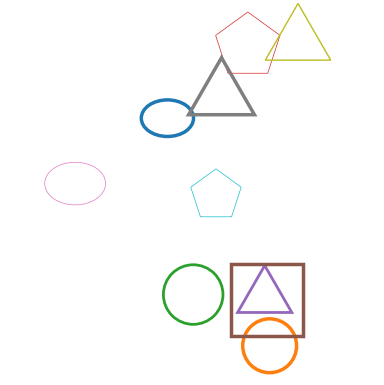[{"shape": "oval", "thickness": 2.5, "radius": 0.34, "center": [0.435, 0.693]}, {"shape": "circle", "thickness": 2.5, "radius": 0.35, "center": [0.7, 0.102]}, {"shape": "circle", "thickness": 2, "radius": 0.39, "center": [0.502, 0.235]}, {"shape": "pentagon", "thickness": 0.5, "radius": 0.44, "center": [0.644, 0.881]}, {"shape": "triangle", "thickness": 2, "radius": 0.41, "center": [0.688, 0.229]}, {"shape": "square", "thickness": 2.5, "radius": 0.47, "center": [0.694, 0.221]}, {"shape": "oval", "thickness": 0.5, "radius": 0.4, "center": [0.195, 0.523]}, {"shape": "triangle", "thickness": 2.5, "radius": 0.49, "center": [0.575, 0.751]}, {"shape": "triangle", "thickness": 1, "radius": 0.49, "center": [0.774, 0.893]}, {"shape": "pentagon", "thickness": 0.5, "radius": 0.34, "center": [0.561, 0.493]}]